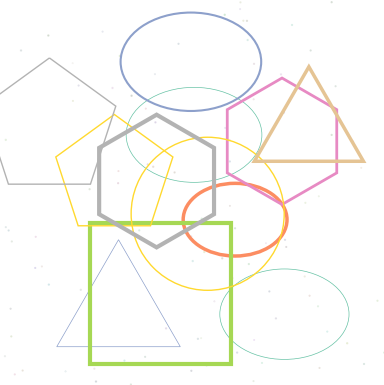[{"shape": "oval", "thickness": 0.5, "radius": 0.88, "center": [0.504, 0.65]}, {"shape": "oval", "thickness": 0.5, "radius": 0.84, "center": [0.739, 0.184]}, {"shape": "oval", "thickness": 2.5, "radius": 0.67, "center": [0.611, 0.429]}, {"shape": "triangle", "thickness": 0.5, "radius": 0.93, "center": [0.308, 0.192]}, {"shape": "oval", "thickness": 1.5, "radius": 0.91, "center": [0.496, 0.84]}, {"shape": "hexagon", "thickness": 2, "radius": 0.82, "center": [0.732, 0.633]}, {"shape": "square", "thickness": 3, "radius": 0.91, "center": [0.417, 0.238]}, {"shape": "circle", "thickness": 1, "radius": 0.99, "center": [0.539, 0.445]}, {"shape": "pentagon", "thickness": 1, "radius": 0.8, "center": [0.297, 0.543]}, {"shape": "triangle", "thickness": 2.5, "radius": 0.82, "center": [0.802, 0.663]}, {"shape": "hexagon", "thickness": 3, "radius": 0.86, "center": [0.407, 0.53]}, {"shape": "pentagon", "thickness": 1, "radius": 0.91, "center": [0.128, 0.668]}]